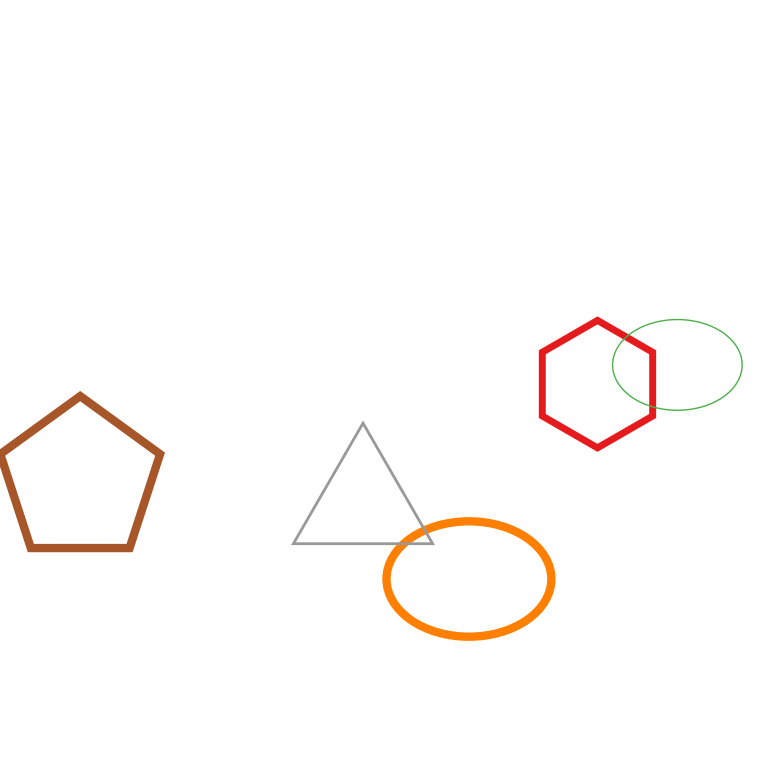[{"shape": "hexagon", "thickness": 2.5, "radius": 0.41, "center": [0.776, 0.501]}, {"shape": "oval", "thickness": 0.5, "radius": 0.42, "center": [0.88, 0.526]}, {"shape": "oval", "thickness": 3, "radius": 0.54, "center": [0.609, 0.248]}, {"shape": "pentagon", "thickness": 3, "radius": 0.55, "center": [0.104, 0.377]}, {"shape": "triangle", "thickness": 1, "radius": 0.52, "center": [0.471, 0.346]}]